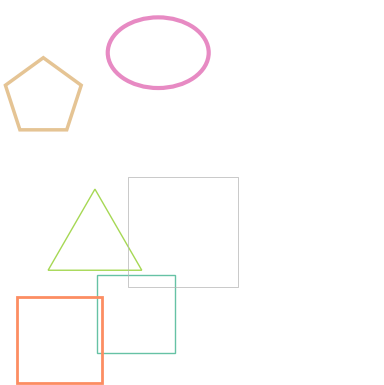[{"shape": "square", "thickness": 1, "radius": 0.5, "center": [0.353, 0.184]}, {"shape": "square", "thickness": 2, "radius": 0.55, "center": [0.155, 0.117]}, {"shape": "oval", "thickness": 3, "radius": 0.66, "center": [0.411, 0.863]}, {"shape": "triangle", "thickness": 1, "radius": 0.7, "center": [0.247, 0.368]}, {"shape": "pentagon", "thickness": 2.5, "radius": 0.52, "center": [0.113, 0.747]}, {"shape": "square", "thickness": 0.5, "radius": 0.71, "center": [0.476, 0.397]}]